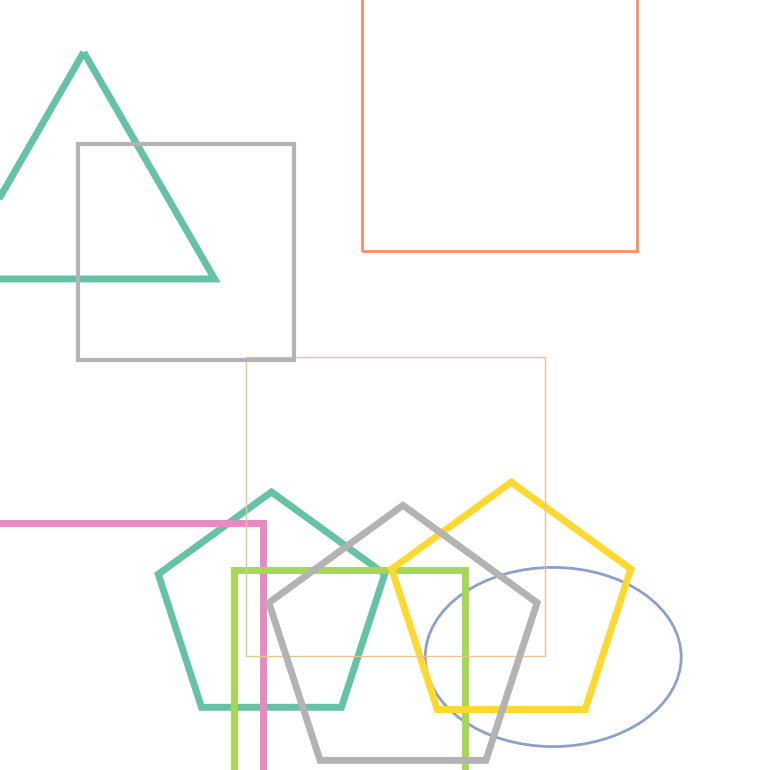[{"shape": "triangle", "thickness": 2.5, "radius": 0.98, "center": [0.109, 0.736]}, {"shape": "pentagon", "thickness": 2.5, "radius": 0.77, "center": [0.353, 0.207]}, {"shape": "square", "thickness": 1, "radius": 0.89, "center": [0.649, 0.852]}, {"shape": "oval", "thickness": 1, "radius": 0.83, "center": [0.718, 0.147]}, {"shape": "square", "thickness": 2.5, "radius": 0.91, "center": [0.159, 0.138]}, {"shape": "square", "thickness": 2.5, "radius": 0.75, "center": [0.454, 0.11]}, {"shape": "pentagon", "thickness": 2.5, "radius": 0.82, "center": [0.664, 0.211]}, {"shape": "square", "thickness": 0.5, "radius": 0.97, "center": [0.514, 0.342]}, {"shape": "pentagon", "thickness": 2.5, "radius": 0.92, "center": [0.523, 0.161]}, {"shape": "square", "thickness": 1.5, "radius": 0.7, "center": [0.242, 0.672]}]